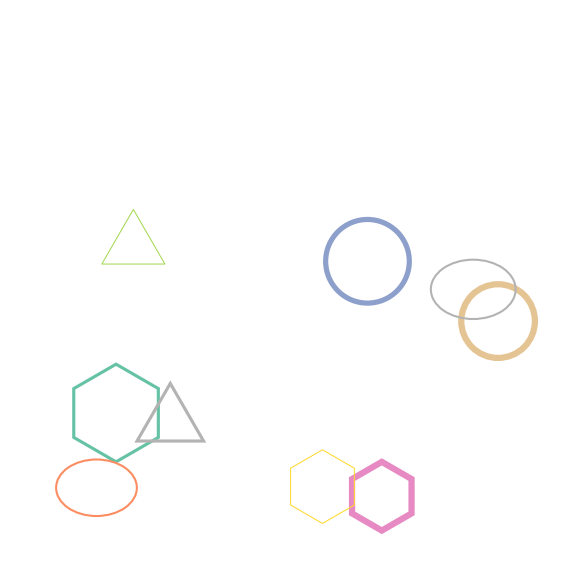[{"shape": "hexagon", "thickness": 1.5, "radius": 0.42, "center": [0.201, 0.284]}, {"shape": "oval", "thickness": 1, "radius": 0.35, "center": [0.167, 0.155]}, {"shape": "circle", "thickness": 2.5, "radius": 0.36, "center": [0.636, 0.547]}, {"shape": "hexagon", "thickness": 3, "radius": 0.3, "center": [0.661, 0.14]}, {"shape": "triangle", "thickness": 0.5, "radius": 0.32, "center": [0.231, 0.573]}, {"shape": "hexagon", "thickness": 0.5, "radius": 0.32, "center": [0.558, 0.157]}, {"shape": "circle", "thickness": 3, "radius": 0.32, "center": [0.862, 0.443]}, {"shape": "oval", "thickness": 1, "radius": 0.37, "center": [0.819, 0.498]}, {"shape": "triangle", "thickness": 1.5, "radius": 0.33, "center": [0.295, 0.269]}]